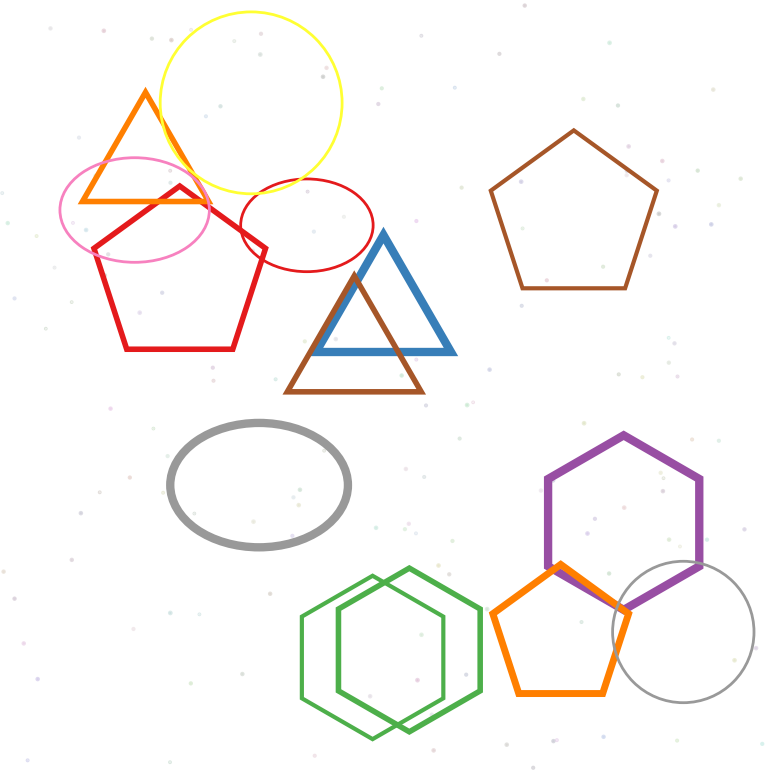[{"shape": "oval", "thickness": 1, "radius": 0.43, "center": [0.399, 0.707]}, {"shape": "pentagon", "thickness": 2, "radius": 0.59, "center": [0.233, 0.641]}, {"shape": "triangle", "thickness": 3, "radius": 0.51, "center": [0.498, 0.593]}, {"shape": "hexagon", "thickness": 1.5, "radius": 0.53, "center": [0.484, 0.146]}, {"shape": "hexagon", "thickness": 2, "radius": 0.53, "center": [0.532, 0.156]}, {"shape": "hexagon", "thickness": 3, "radius": 0.57, "center": [0.81, 0.321]}, {"shape": "triangle", "thickness": 2, "radius": 0.47, "center": [0.189, 0.786]}, {"shape": "pentagon", "thickness": 2.5, "radius": 0.46, "center": [0.728, 0.174]}, {"shape": "circle", "thickness": 1, "radius": 0.59, "center": [0.326, 0.866]}, {"shape": "pentagon", "thickness": 1.5, "radius": 0.57, "center": [0.745, 0.717]}, {"shape": "triangle", "thickness": 2, "radius": 0.5, "center": [0.46, 0.541]}, {"shape": "oval", "thickness": 1, "radius": 0.49, "center": [0.175, 0.727]}, {"shape": "circle", "thickness": 1, "radius": 0.46, "center": [0.887, 0.179]}, {"shape": "oval", "thickness": 3, "radius": 0.58, "center": [0.336, 0.37]}]